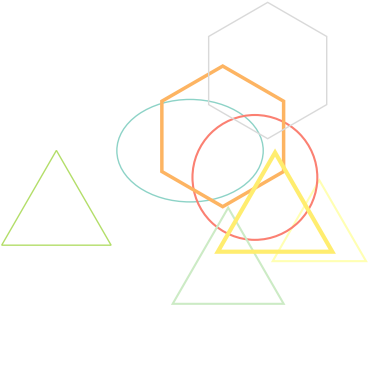[{"shape": "oval", "thickness": 1, "radius": 0.95, "center": [0.494, 0.609]}, {"shape": "triangle", "thickness": 1.5, "radius": 0.7, "center": [0.83, 0.392]}, {"shape": "circle", "thickness": 1.5, "radius": 0.81, "center": [0.662, 0.539]}, {"shape": "hexagon", "thickness": 2.5, "radius": 0.91, "center": [0.579, 0.646]}, {"shape": "triangle", "thickness": 1, "radius": 0.82, "center": [0.146, 0.445]}, {"shape": "hexagon", "thickness": 1, "radius": 0.89, "center": [0.695, 0.817]}, {"shape": "triangle", "thickness": 1.5, "radius": 0.83, "center": [0.593, 0.294]}, {"shape": "triangle", "thickness": 3, "radius": 0.86, "center": [0.714, 0.432]}]